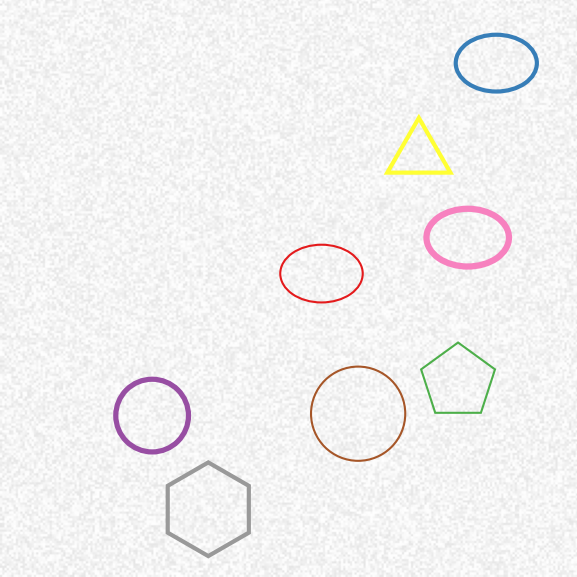[{"shape": "oval", "thickness": 1, "radius": 0.36, "center": [0.557, 0.525]}, {"shape": "oval", "thickness": 2, "radius": 0.35, "center": [0.859, 0.89]}, {"shape": "pentagon", "thickness": 1, "radius": 0.34, "center": [0.793, 0.339]}, {"shape": "circle", "thickness": 2.5, "radius": 0.31, "center": [0.263, 0.28]}, {"shape": "triangle", "thickness": 2, "radius": 0.32, "center": [0.725, 0.732]}, {"shape": "circle", "thickness": 1, "radius": 0.41, "center": [0.62, 0.283]}, {"shape": "oval", "thickness": 3, "radius": 0.36, "center": [0.81, 0.588]}, {"shape": "hexagon", "thickness": 2, "radius": 0.41, "center": [0.361, 0.117]}]